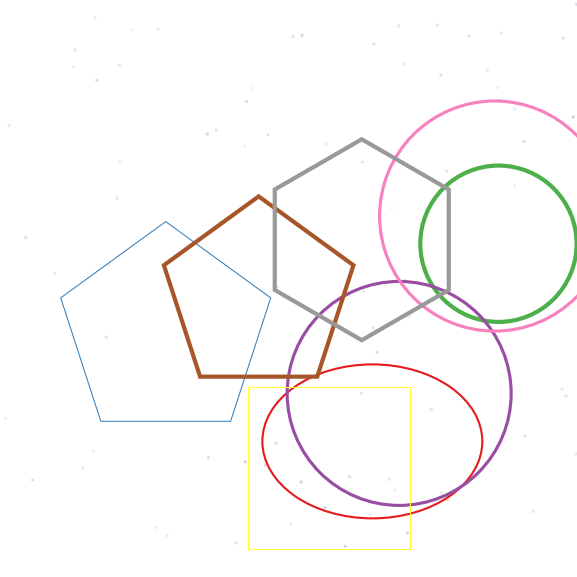[{"shape": "oval", "thickness": 1, "radius": 0.95, "center": [0.645, 0.235]}, {"shape": "pentagon", "thickness": 0.5, "radius": 0.96, "center": [0.287, 0.424]}, {"shape": "circle", "thickness": 2, "radius": 0.68, "center": [0.863, 0.577]}, {"shape": "circle", "thickness": 1.5, "radius": 0.97, "center": [0.691, 0.318]}, {"shape": "square", "thickness": 0.5, "radius": 0.7, "center": [0.569, 0.19]}, {"shape": "pentagon", "thickness": 2, "radius": 0.86, "center": [0.448, 0.487]}, {"shape": "circle", "thickness": 1.5, "radius": 1.0, "center": [0.857, 0.625]}, {"shape": "hexagon", "thickness": 2, "radius": 0.87, "center": [0.626, 0.584]}]